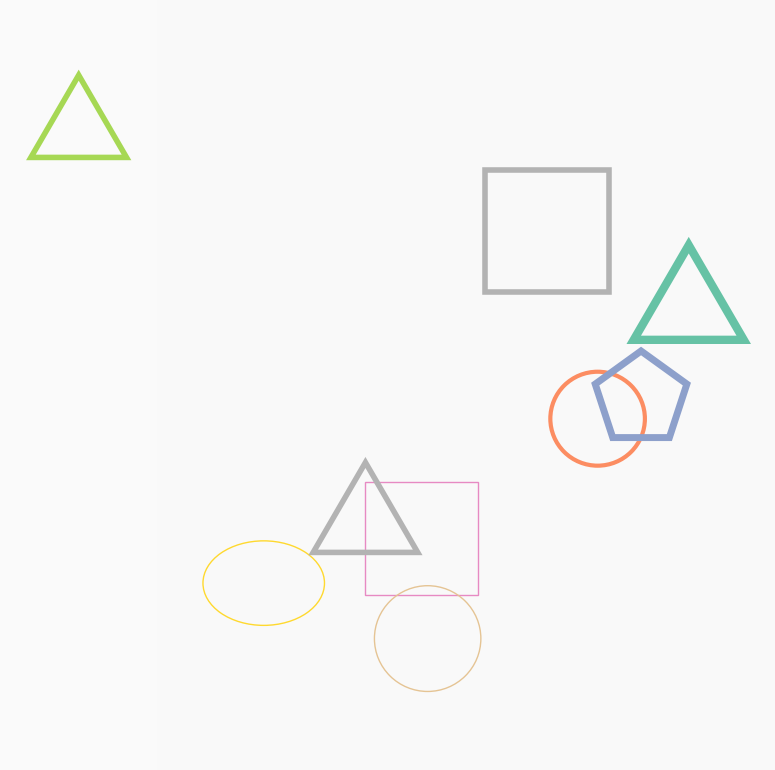[{"shape": "triangle", "thickness": 3, "radius": 0.41, "center": [0.889, 0.6]}, {"shape": "circle", "thickness": 1.5, "radius": 0.31, "center": [0.771, 0.456]}, {"shape": "pentagon", "thickness": 2.5, "radius": 0.31, "center": [0.827, 0.482]}, {"shape": "square", "thickness": 0.5, "radius": 0.37, "center": [0.544, 0.301]}, {"shape": "triangle", "thickness": 2, "radius": 0.36, "center": [0.102, 0.831]}, {"shape": "oval", "thickness": 0.5, "radius": 0.39, "center": [0.34, 0.243]}, {"shape": "circle", "thickness": 0.5, "radius": 0.34, "center": [0.552, 0.171]}, {"shape": "square", "thickness": 2, "radius": 0.4, "center": [0.706, 0.7]}, {"shape": "triangle", "thickness": 2, "radius": 0.39, "center": [0.472, 0.322]}]